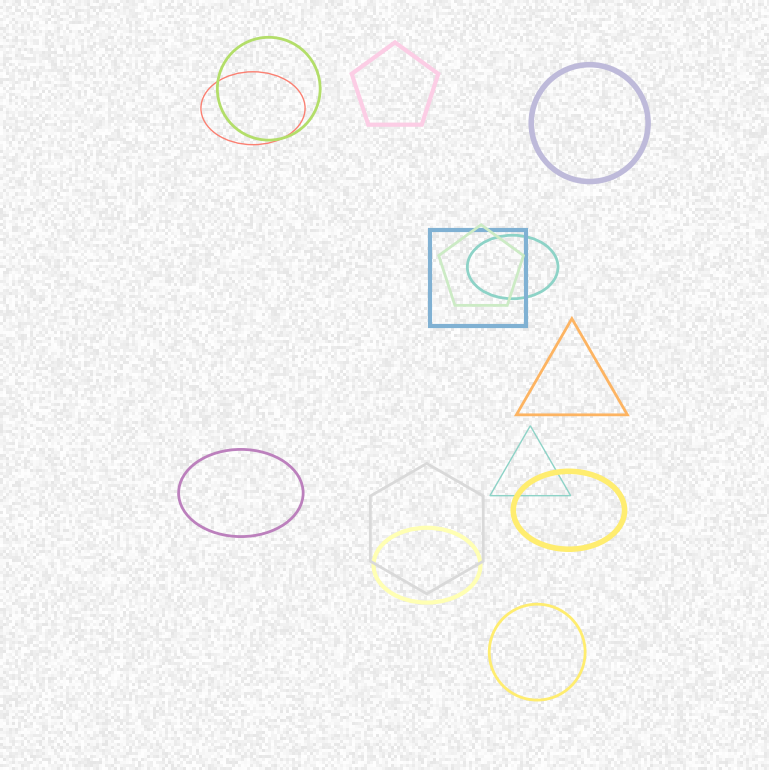[{"shape": "triangle", "thickness": 0.5, "radius": 0.3, "center": [0.689, 0.387]}, {"shape": "oval", "thickness": 1, "radius": 0.29, "center": [0.666, 0.653]}, {"shape": "oval", "thickness": 1.5, "radius": 0.35, "center": [0.555, 0.266]}, {"shape": "circle", "thickness": 2, "radius": 0.38, "center": [0.766, 0.84]}, {"shape": "oval", "thickness": 0.5, "radius": 0.34, "center": [0.329, 0.859]}, {"shape": "square", "thickness": 1.5, "radius": 0.31, "center": [0.62, 0.639]}, {"shape": "triangle", "thickness": 1, "radius": 0.42, "center": [0.743, 0.503]}, {"shape": "circle", "thickness": 1, "radius": 0.33, "center": [0.349, 0.885]}, {"shape": "pentagon", "thickness": 1.5, "radius": 0.3, "center": [0.513, 0.886]}, {"shape": "hexagon", "thickness": 1, "radius": 0.42, "center": [0.554, 0.313]}, {"shape": "oval", "thickness": 1, "radius": 0.4, "center": [0.313, 0.36]}, {"shape": "pentagon", "thickness": 1, "radius": 0.29, "center": [0.625, 0.65]}, {"shape": "circle", "thickness": 1, "radius": 0.31, "center": [0.698, 0.153]}, {"shape": "oval", "thickness": 2, "radius": 0.36, "center": [0.739, 0.337]}]